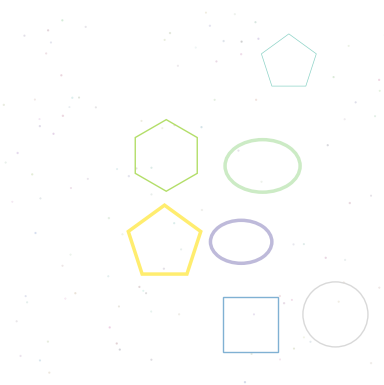[{"shape": "pentagon", "thickness": 0.5, "radius": 0.37, "center": [0.75, 0.837]}, {"shape": "oval", "thickness": 2.5, "radius": 0.4, "center": [0.626, 0.372]}, {"shape": "square", "thickness": 1, "radius": 0.36, "center": [0.65, 0.157]}, {"shape": "hexagon", "thickness": 1, "radius": 0.46, "center": [0.432, 0.596]}, {"shape": "circle", "thickness": 1, "radius": 0.42, "center": [0.871, 0.183]}, {"shape": "oval", "thickness": 2.5, "radius": 0.49, "center": [0.682, 0.569]}, {"shape": "pentagon", "thickness": 2.5, "radius": 0.49, "center": [0.427, 0.368]}]